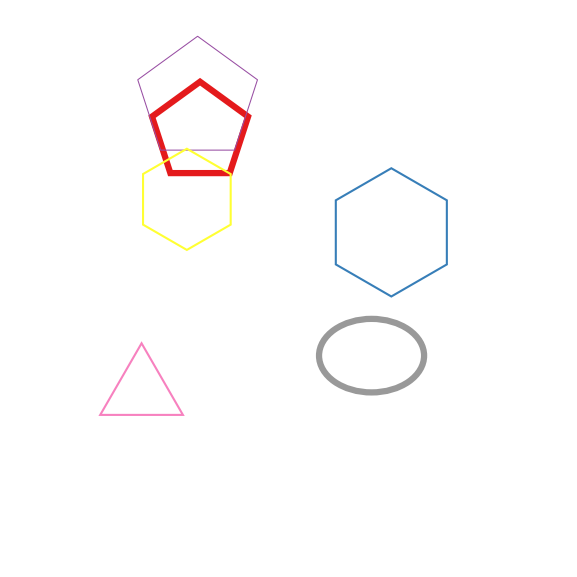[{"shape": "pentagon", "thickness": 3, "radius": 0.44, "center": [0.346, 0.77]}, {"shape": "hexagon", "thickness": 1, "radius": 0.56, "center": [0.678, 0.597]}, {"shape": "pentagon", "thickness": 0.5, "radius": 0.54, "center": [0.342, 0.827]}, {"shape": "hexagon", "thickness": 1, "radius": 0.44, "center": [0.324, 0.654]}, {"shape": "triangle", "thickness": 1, "radius": 0.41, "center": [0.245, 0.322]}, {"shape": "oval", "thickness": 3, "radius": 0.45, "center": [0.643, 0.383]}]